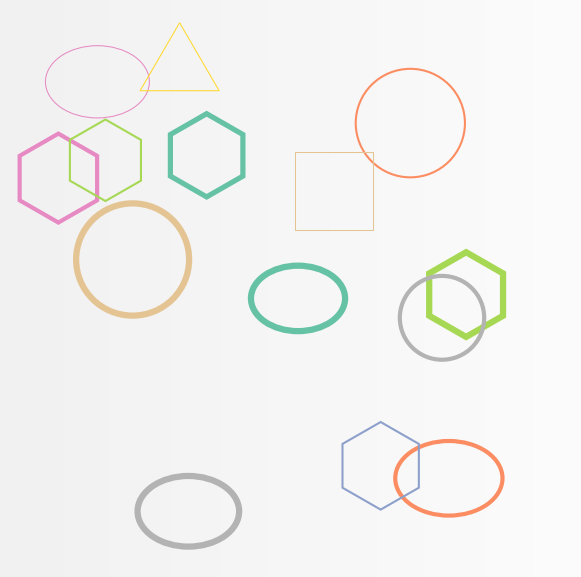[{"shape": "oval", "thickness": 3, "radius": 0.4, "center": [0.513, 0.482]}, {"shape": "hexagon", "thickness": 2.5, "radius": 0.36, "center": [0.356, 0.73]}, {"shape": "circle", "thickness": 1, "radius": 0.47, "center": [0.706, 0.786]}, {"shape": "oval", "thickness": 2, "radius": 0.46, "center": [0.772, 0.171]}, {"shape": "hexagon", "thickness": 1, "radius": 0.38, "center": [0.655, 0.193]}, {"shape": "oval", "thickness": 0.5, "radius": 0.45, "center": [0.168, 0.857]}, {"shape": "hexagon", "thickness": 2, "radius": 0.38, "center": [0.1, 0.691]}, {"shape": "hexagon", "thickness": 1, "radius": 0.35, "center": [0.181, 0.722]}, {"shape": "hexagon", "thickness": 3, "radius": 0.37, "center": [0.802, 0.489]}, {"shape": "triangle", "thickness": 0.5, "radius": 0.39, "center": [0.309, 0.881]}, {"shape": "circle", "thickness": 3, "radius": 0.49, "center": [0.228, 0.55]}, {"shape": "square", "thickness": 0.5, "radius": 0.34, "center": [0.575, 0.669]}, {"shape": "circle", "thickness": 2, "radius": 0.36, "center": [0.76, 0.449]}, {"shape": "oval", "thickness": 3, "radius": 0.44, "center": [0.324, 0.114]}]